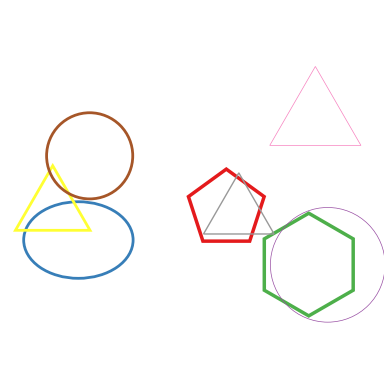[{"shape": "pentagon", "thickness": 2.5, "radius": 0.52, "center": [0.588, 0.457]}, {"shape": "oval", "thickness": 2, "radius": 0.71, "center": [0.204, 0.377]}, {"shape": "hexagon", "thickness": 2.5, "radius": 0.67, "center": [0.802, 0.313]}, {"shape": "circle", "thickness": 0.5, "radius": 0.74, "center": [0.851, 0.312]}, {"shape": "triangle", "thickness": 2, "radius": 0.56, "center": [0.137, 0.458]}, {"shape": "circle", "thickness": 2, "radius": 0.56, "center": [0.233, 0.595]}, {"shape": "triangle", "thickness": 0.5, "radius": 0.68, "center": [0.819, 0.691]}, {"shape": "triangle", "thickness": 1, "radius": 0.53, "center": [0.62, 0.445]}]